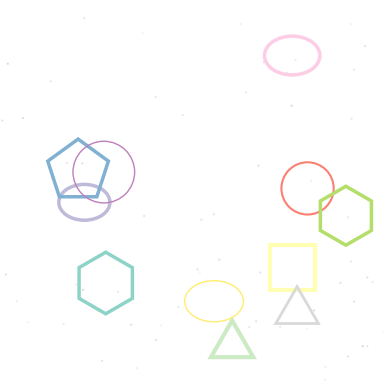[{"shape": "hexagon", "thickness": 2.5, "radius": 0.4, "center": [0.275, 0.265]}, {"shape": "square", "thickness": 3, "radius": 0.29, "center": [0.76, 0.304]}, {"shape": "oval", "thickness": 2.5, "radius": 0.33, "center": [0.219, 0.475]}, {"shape": "circle", "thickness": 1.5, "radius": 0.34, "center": [0.799, 0.511]}, {"shape": "pentagon", "thickness": 2.5, "radius": 0.41, "center": [0.203, 0.556]}, {"shape": "hexagon", "thickness": 2.5, "radius": 0.38, "center": [0.898, 0.44]}, {"shape": "oval", "thickness": 2.5, "radius": 0.36, "center": [0.759, 0.856]}, {"shape": "triangle", "thickness": 2, "radius": 0.32, "center": [0.772, 0.192]}, {"shape": "circle", "thickness": 1, "radius": 0.4, "center": [0.27, 0.553]}, {"shape": "triangle", "thickness": 3, "radius": 0.32, "center": [0.603, 0.104]}, {"shape": "oval", "thickness": 1, "radius": 0.38, "center": [0.556, 0.217]}]